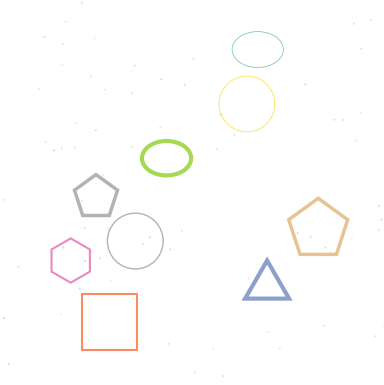[{"shape": "oval", "thickness": 0.5, "radius": 0.33, "center": [0.669, 0.871]}, {"shape": "square", "thickness": 1.5, "radius": 0.36, "center": [0.284, 0.163]}, {"shape": "triangle", "thickness": 3, "radius": 0.33, "center": [0.694, 0.257]}, {"shape": "hexagon", "thickness": 1.5, "radius": 0.29, "center": [0.184, 0.323]}, {"shape": "oval", "thickness": 3, "radius": 0.32, "center": [0.433, 0.589]}, {"shape": "circle", "thickness": 0.5, "radius": 0.36, "center": [0.641, 0.73]}, {"shape": "pentagon", "thickness": 2.5, "radius": 0.4, "center": [0.827, 0.404]}, {"shape": "circle", "thickness": 1, "radius": 0.36, "center": [0.351, 0.374]}, {"shape": "pentagon", "thickness": 2.5, "radius": 0.29, "center": [0.249, 0.488]}]